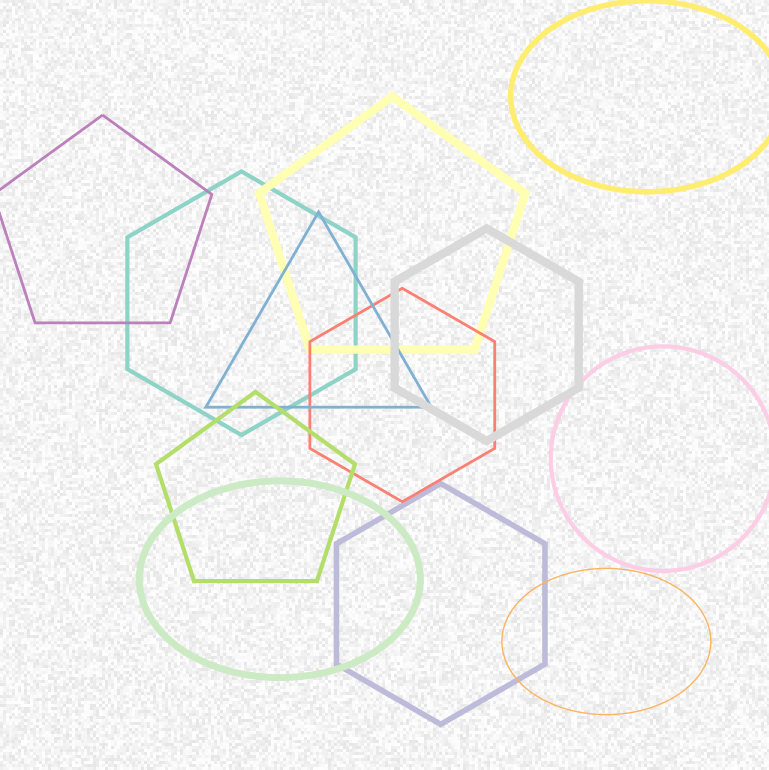[{"shape": "hexagon", "thickness": 1.5, "radius": 0.86, "center": [0.314, 0.606]}, {"shape": "pentagon", "thickness": 3, "radius": 0.91, "center": [0.509, 0.693]}, {"shape": "hexagon", "thickness": 2, "radius": 0.78, "center": [0.572, 0.216]}, {"shape": "hexagon", "thickness": 1, "radius": 0.69, "center": [0.522, 0.487]}, {"shape": "triangle", "thickness": 1, "radius": 0.85, "center": [0.414, 0.556]}, {"shape": "oval", "thickness": 0.5, "radius": 0.68, "center": [0.787, 0.167]}, {"shape": "pentagon", "thickness": 1.5, "radius": 0.68, "center": [0.332, 0.355]}, {"shape": "circle", "thickness": 1.5, "radius": 0.73, "center": [0.861, 0.404]}, {"shape": "hexagon", "thickness": 3, "radius": 0.69, "center": [0.632, 0.565]}, {"shape": "pentagon", "thickness": 1, "radius": 0.75, "center": [0.133, 0.701]}, {"shape": "oval", "thickness": 2.5, "radius": 0.91, "center": [0.363, 0.248]}, {"shape": "oval", "thickness": 2, "radius": 0.89, "center": [0.84, 0.875]}]